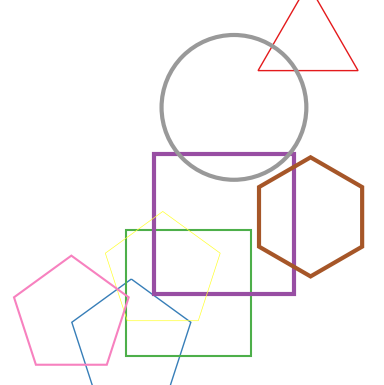[{"shape": "triangle", "thickness": 1, "radius": 0.75, "center": [0.8, 0.892]}, {"shape": "pentagon", "thickness": 1, "radius": 0.81, "center": [0.341, 0.113]}, {"shape": "square", "thickness": 1.5, "radius": 0.81, "center": [0.49, 0.239]}, {"shape": "square", "thickness": 3, "radius": 0.91, "center": [0.582, 0.417]}, {"shape": "pentagon", "thickness": 0.5, "radius": 0.78, "center": [0.423, 0.294]}, {"shape": "hexagon", "thickness": 3, "radius": 0.77, "center": [0.807, 0.437]}, {"shape": "pentagon", "thickness": 1.5, "radius": 0.78, "center": [0.185, 0.179]}, {"shape": "circle", "thickness": 3, "radius": 0.94, "center": [0.608, 0.721]}]